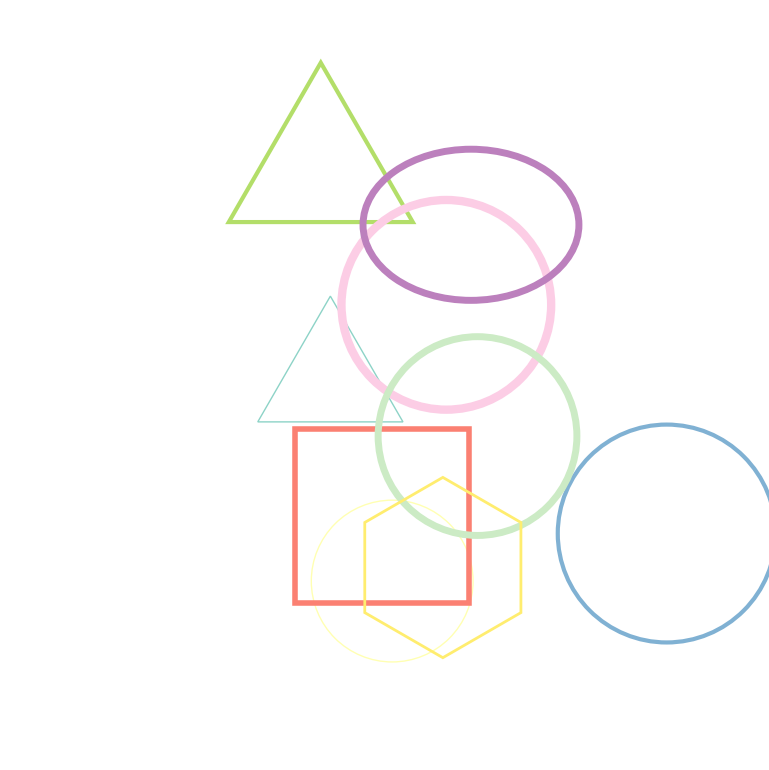[{"shape": "triangle", "thickness": 0.5, "radius": 0.54, "center": [0.429, 0.507]}, {"shape": "circle", "thickness": 0.5, "radius": 0.53, "center": [0.509, 0.245]}, {"shape": "square", "thickness": 2, "radius": 0.56, "center": [0.496, 0.329]}, {"shape": "circle", "thickness": 1.5, "radius": 0.71, "center": [0.866, 0.307]}, {"shape": "triangle", "thickness": 1.5, "radius": 0.69, "center": [0.417, 0.781]}, {"shape": "circle", "thickness": 3, "radius": 0.68, "center": [0.58, 0.604]}, {"shape": "oval", "thickness": 2.5, "radius": 0.7, "center": [0.612, 0.708]}, {"shape": "circle", "thickness": 2.5, "radius": 0.65, "center": [0.62, 0.434]}, {"shape": "hexagon", "thickness": 1, "radius": 0.59, "center": [0.575, 0.263]}]